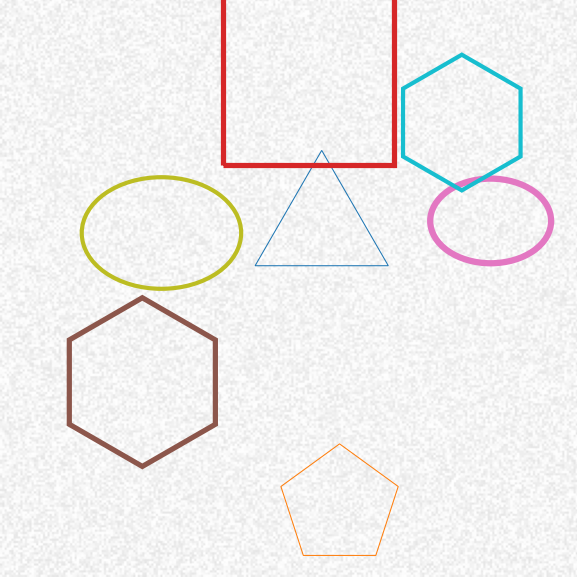[{"shape": "triangle", "thickness": 0.5, "radius": 0.67, "center": [0.557, 0.606]}, {"shape": "pentagon", "thickness": 0.5, "radius": 0.53, "center": [0.588, 0.124]}, {"shape": "square", "thickness": 2.5, "radius": 0.74, "center": [0.535, 0.862]}, {"shape": "hexagon", "thickness": 2.5, "radius": 0.73, "center": [0.246, 0.337]}, {"shape": "oval", "thickness": 3, "radius": 0.52, "center": [0.85, 0.617]}, {"shape": "oval", "thickness": 2, "radius": 0.69, "center": [0.28, 0.596]}, {"shape": "hexagon", "thickness": 2, "radius": 0.59, "center": [0.8, 0.787]}]